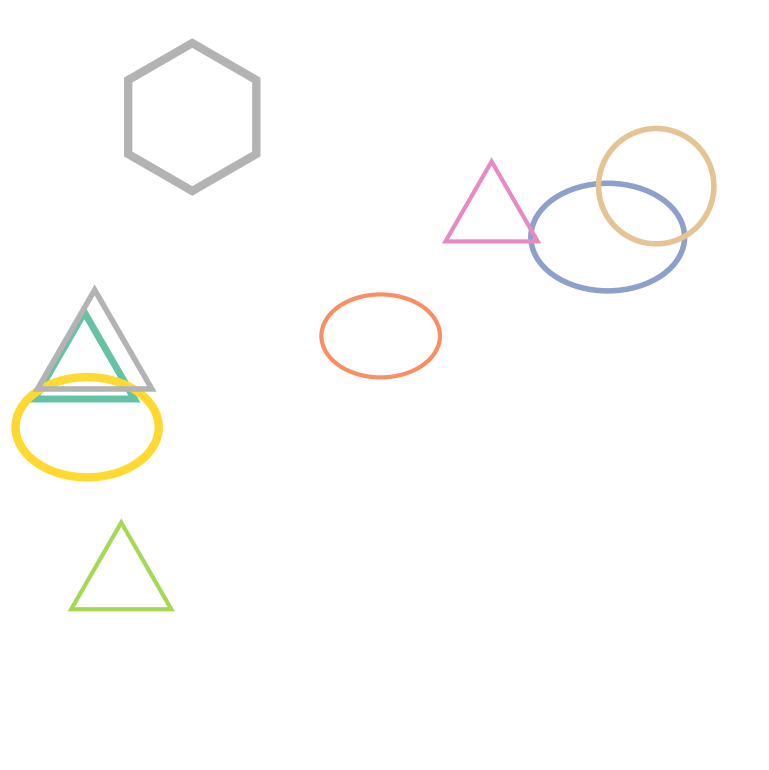[{"shape": "triangle", "thickness": 2.5, "radius": 0.38, "center": [0.11, 0.519]}, {"shape": "oval", "thickness": 1.5, "radius": 0.38, "center": [0.494, 0.564]}, {"shape": "oval", "thickness": 2, "radius": 0.5, "center": [0.789, 0.692]}, {"shape": "triangle", "thickness": 1.5, "radius": 0.35, "center": [0.638, 0.721]}, {"shape": "triangle", "thickness": 1.5, "radius": 0.38, "center": [0.157, 0.246]}, {"shape": "oval", "thickness": 3, "radius": 0.46, "center": [0.113, 0.445]}, {"shape": "circle", "thickness": 2, "radius": 0.37, "center": [0.852, 0.758]}, {"shape": "hexagon", "thickness": 3, "radius": 0.48, "center": [0.25, 0.848]}, {"shape": "triangle", "thickness": 2, "radius": 0.43, "center": [0.123, 0.538]}]